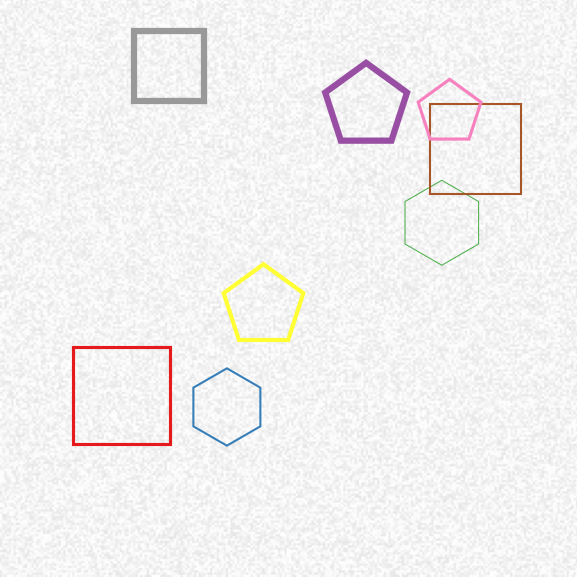[{"shape": "square", "thickness": 1.5, "radius": 0.42, "center": [0.21, 0.315]}, {"shape": "hexagon", "thickness": 1, "radius": 0.33, "center": [0.393, 0.294]}, {"shape": "hexagon", "thickness": 0.5, "radius": 0.37, "center": [0.765, 0.613]}, {"shape": "pentagon", "thickness": 3, "radius": 0.37, "center": [0.634, 0.816]}, {"shape": "pentagon", "thickness": 2, "radius": 0.36, "center": [0.456, 0.469]}, {"shape": "square", "thickness": 1, "radius": 0.39, "center": [0.823, 0.742]}, {"shape": "pentagon", "thickness": 1.5, "radius": 0.29, "center": [0.779, 0.805]}, {"shape": "square", "thickness": 3, "radius": 0.3, "center": [0.292, 0.885]}]